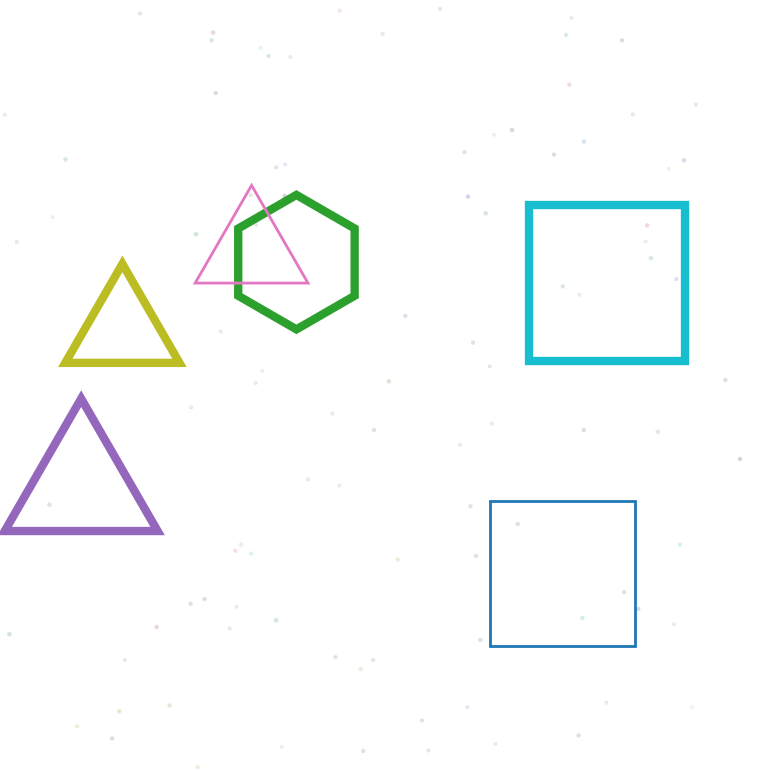[{"shape": "square", "thickness": 1, "radius": 0.47, "center": [0.73, 0.255]}, {"shape": "hexagon", "thickness": 3, "radius": 0.44, "center": [0.385, 0.66]}, {"shape": "triangle", "thickness": 3, "radius": 0.57, "center": [0.105, 0.368]}, {"shape": "triangle", "thickness": 1, "radius": 0.42, "center": [0.327, 0.675]}, {"shape": "triangle", "thickness": 3, "radius": 0.43, "center": [0.159, 0.572]}, {"shape": "square", "thickness": 3, "radius": 0.51, "center": [0.788, 0.633]}]